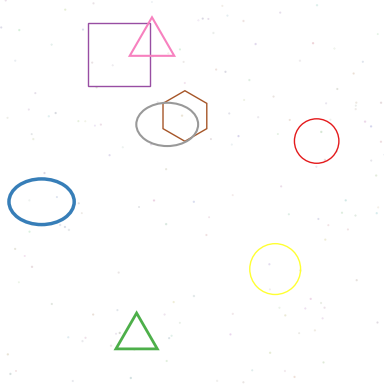[{"shape": "circle", "thickness": 1, "radius": 0.29, "center": [0.822, 0.634]}, {"shape": "oval", "thickness": 2.5, "radius": 0.42, "center": [0.108, 0.476]}, {"shape": "triangle", "thickness": 2, "radius": 0.31, "center": [0.355, 0.125]}, {"shape": "square", "thickness": 1, "radius": 0.4, "center": [0.309, 0.858]}, {"shape": "circle", "thickness": 1, "radius": 0.33, "center": [0.715, 0.301]}, {"shape": "hexagon", "thickness": 1, "radius": 0.33, "center": [0.48, 0.699]}, {"shape": "triangle", "thickness": 1.5, "radius": 0.33, "center": [0.395, 0.888]}, {"shape": "oval", "thickness": 1.5, "radius": 0.4, "center": [0.434, 0.677]}]